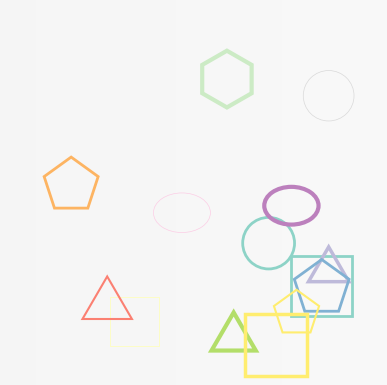[{"shape": "square", "thickness": 2, "radius": 0.39, "center": [0.83, 0.256]}, {"shape": "circle", "thickness": 2, "radius": 0.33, "center": [0.693, 0.368]}, {"shape": "square", "thickness": 0.5, "radius": 0.32, "center": [0.348, 0.165]}, {"shape": "triangle", "thickness": 2.5, "radius": 0.3, "center": [0.848, 0.298]}, {"shape": "triangle", "thickness": 1.5, "radius": 0.37, "center": [0.277, 0.208]}, {"shape": "pentagon", "thickness": 2, "radius": 0.37, "center": [0.83, 0.252]}, {"shape": "pentagon", "thickness": 2, "radius": 0.37, "center": [0.184, 0.519]}, {"shape": "triangle", "thickness": 3, "radius": 0.33, "center": [0.603, 0.122]}, {"shape": "oval", "thickness": 0.5, "radius": 0.37, "center": [0.469, 0.447]}, {"shape": "circle", "thickness": 0.5, "radius": 0.33, "center": [0.848, 0.751]}, {"shape": "oval", "thickness": 3, "radius": 0.35, "center": [0.752, 0.466]}, {"shape": "hexagon", "thickness": 3, "radius": 0.37, "center": [0.586, 0.795]}, {"shape": "square", "thickness": 2.5, "radius": 0.4, "center": [0.713, 0.104]}, {"shape": "pentagon", "thickness": 1.5, "radius": 0.31, "center": [0.765, 0.186]}]